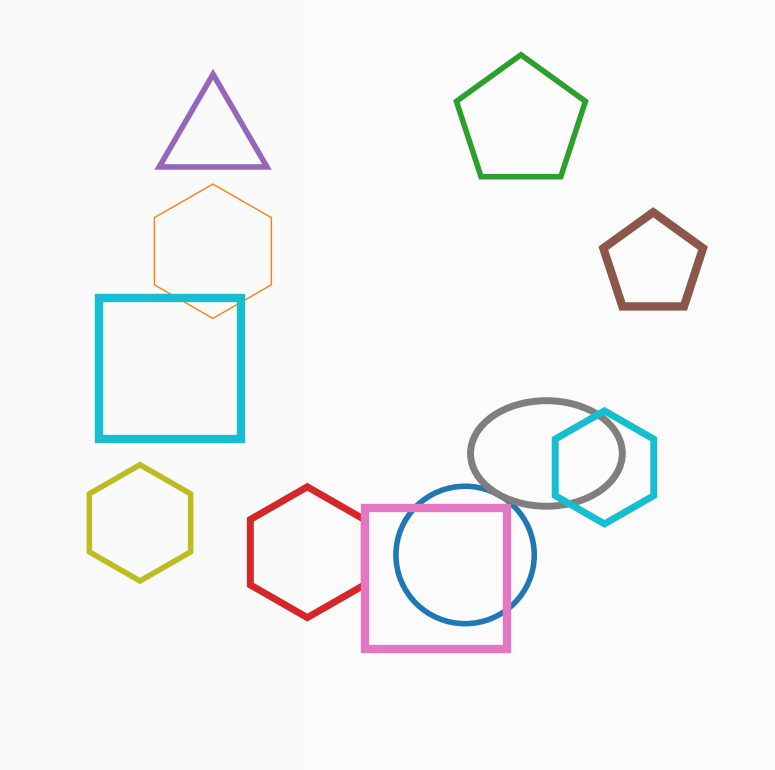[{"shape": "circle", "thickness": 2, "radius": 0.45, "center": [0.6, 0.279]}, {"shape": "hexagon", "thickness": 0.5, "radius": 0.44, "center": [0.275, 0.674]}, {"shape": "pentagon", "thickness": 2, "radius": 0.44, "center": [0.672, 0.841]}, {"shape": "hexagon", "thickness": 2.5, "radius": 0.42, "center": [0.397, 0.283]}, {"shape": "triangle", "thickness": 2, "radius": 0.4, "center": [0.275, 0.823]}, {"shape": "pentagon", "thickness": 3, "radius": 0.34, "center": [0.843, 0.657]}, {"shape": "square", "thickness": 3, "radius": 0.46, "center": [0.562, 0.249]}, {"shape": "oval", "thickness": 2.5, "radius": 0.49, "center": [0.705, 0.411]}, {"shape": "hexagon", "thickness": 2, "radius": 0.38, "center": [0.181, 0.321]}, {"shape": "hexagon", "thickness": 2.5, "radius": 0.37, "center": [0.78, 0.393]}, {"shape": "square", "thickness": 3, "radius": 0.46, "center": [0.22, 0.522]}]